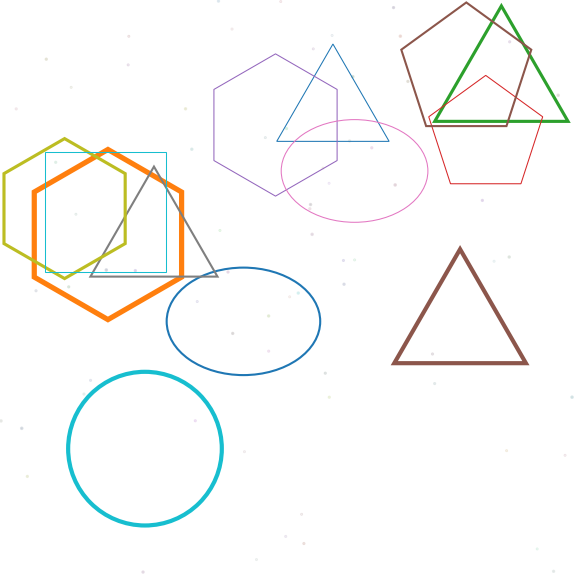[{"shape": "triangle", "thickness": 0.5, "radius": 0.56, "center": [0.577, 0.811]}, {"shape": "oval", "thickness": 1, "radius": 0.66, "center": [0.422, 0.443]}, {"shape": "hexagon", "thickness": 2.5, "radius": 0.74, "center": [0.187, 0.593]}, {"shape": "triangle", "thickness": 1.5, "radius": 0.67, "center": [0.868, 0.856]}, {"shape": "pentagon", "thickness": 0.5, "radius": 0.52, "center": [0.841, 0.765]}, {"shape": "hexagon", "thickness": 0.5, "radius": 0.62, "center": [0.477, 0.783]}, {"shape": "triangle", "thickness": 2, "radius": 0.66, "center": [0.797, 0.436]}, {"shape": "pentagon", "thickness": 1, "radius": 0.59, "center": [0.807, 0.877]}, {"shape": "oval", "thickness": 0.5, "radius": 0.64, "center": [0.614, 0.703]}, {"shape": "triangle", "thickness": 1, "radius": 0.64, "center": [0.267, 0.584]}, {"shape": "hexagon", "thickness": 1.5, "radius": 0.61, "center": [0.112, 0.638]}, {"shape": "square", "thickness": 0.5, "radius": 0.52, "center": [0.183, 0.632]}, {"shape": "circle", "thickness": 2, "radius": 0.67, "center": [0.251, 0.222]}]